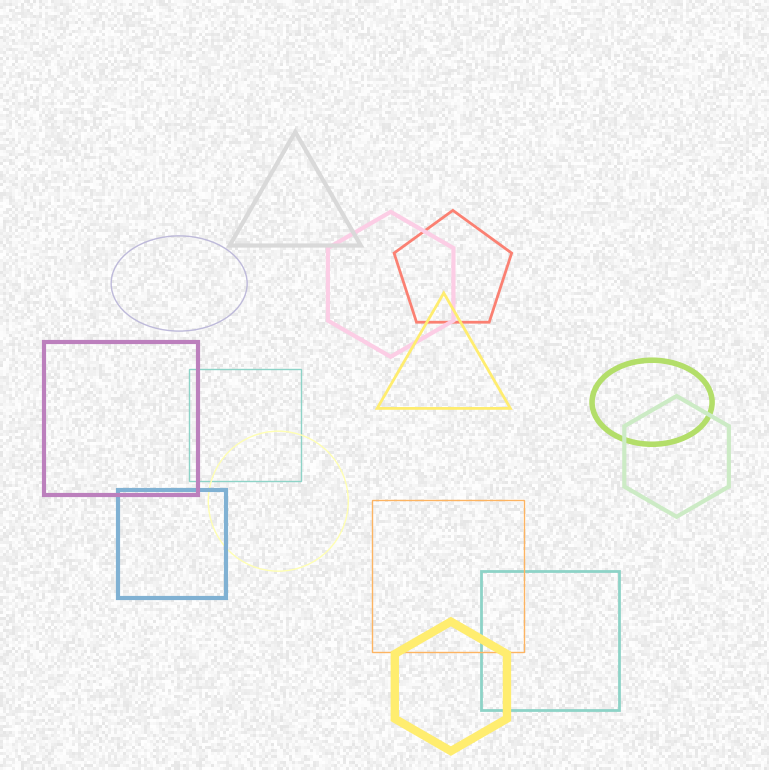[{"shape": "square", "thickness": 1, "radius": 0.45, "center": [0.714, 0.168]}, {"shape": "square", "thickness": 0.5, "radius": 0.36, "center": [0.318, 0.449]}, {"shape": "circle", "thickness": 0.5, "radius": 0.45, "center": [0.361, 0.349]}, {"shape": "oval", "thickness": 0.5, "radius": 0.44, "center": [0.233, 0.632]}, {"shape": "pentagon", "thickness": 1, "radius": 0.4, "center": [0.588, 0.646]}, {"shape": "square", "thickness": 1.5, "radius": 0.35, "center": [0.223, 0.294]}, {"shape": "square", "thickness": 0.5, "radius": 0.5, "center": [0.582, 0.252]}, {"shape": "oval", "thickness": 2, "radius": 0.39, "center": [0.847, 0.478]}, {"shape": "hexagon", "thickness": 1.5, "radius": 0.47, "center": [0.507, 0.631]}, {"shape": "triangle", "thickness": 1.5, "radius": 0.49, "center": [0.383, 0.73]}, {"shape": "square", "thickness": 1.5, "radius": 0.5, "center": [0.157, 0.457]}, {"shape": "hexagon", "thickness": 1.5, "radius": 0.39, "center": [0.879, 0.407]}, {"shape": "hexagon", "thickness": 3, "radius": 0.42, "center": [0.586, 0.109]}, {"shape": "triangle", "thickness": 1, "radius": 0.5, "center": [0.576, 0.52]}]